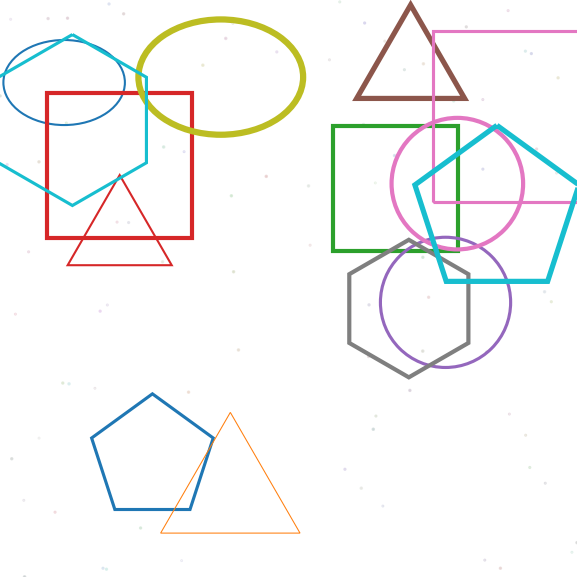[{"shape": "oval", "thickness": 1, "radius": 0.53, "center": [0.111, 0.856]}, {"shape": "pentagon", "thickness": 1.5, "radius": 0.55, "center": [0.264, 0.206]}, {"shape": "triangle", "thickness": 0.5, "radius": 0.7, "center": [0.399, 0.146]}, {"shape": "square", "thickness": 2, "radius": 0.54, "center": [0.685, 0.673]}, {"shape": "triangle", "thickness": 1, "radius": 0.52, "center": [0.207, 0.592]}, {"shape": "square", "thickness": 2, "radius": 0.63, "center": [0.207, 0.713]}, {"shape": "circle", "thickness": 1.5, "radius": 0.56, "center": [0.771, 0.476]}, {"shape": "triangle", "thickness": 2.5, "radius": 0.54, "center": [0.711, 0.883]}, {"shape": "circle", "thickness": 2, "radius": 0.57, "center": [0.792, 0.681]}, {"shape": "square", "thickness": 1.5, "radius": 0.74, "center": [0.897, 0.797]}, {"shape": "hexagon", "thickness": 2, "radius": 0.6, "center": [0.708, 0.465]}, {"shape": "oval", "thickness": 3, "radius": 0.71, "center": [0.382, 0.866]}, {"shape": "hexagon", "thickness": 1.5, "radius": 0.74, "center": [0.125, 0.791]}, {"shape": "pentagon", "thickness": 2.5, "radius": 0.75, "center": [0.86, 0.633]}]